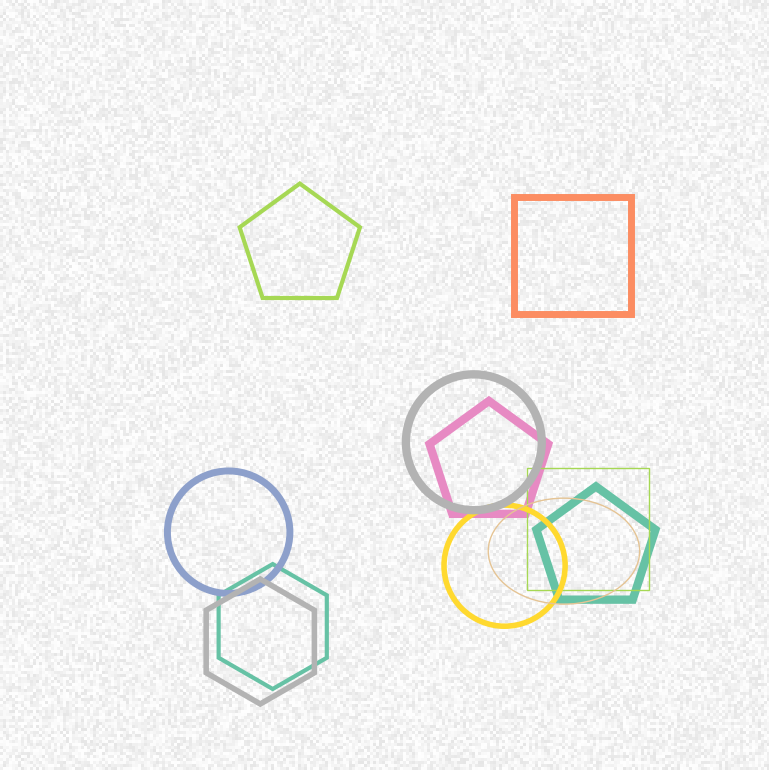[{"shape": "hexagon", "thickness": 1.5, "radius": 0.41, "center": [0.354, 0.186]}, {"shape": "pentagon", "thickness": 3, "radius": 0.41, "center": [0.774, 0.287]}, {"shape": "square", "thickness": 2.5, "radius": 0.38, "center": [0.744, 0.668]}, {"shape": "circle", "thickness": 2.5, "radius": 0.4, "center": [0.297, 0.309]}, {"shape": "pentagon", "thickness": 3, "radius": 0.41, "center": [0.635, 0.398]}, {"shape": "square", "thickness": 0.5, "radius": 0.4, "center": [0.763, 0.313]}, {"shape": "pentagon", "thickness": 1.5, "radius": 0.41, "center": [0.389, 0.679]}, {"shape": "circle", "thickness": 2, "radius": 0.39, "center": [0.655, 0.265]}, {"shape": "oval", "thickness": 0.5, "radius": 0.49, "center": [0.732, 0.284]}, {"shape": "hexagon", "thickness": 2, "radius": 0.41, "center": [0.338, 0.167]}, {"shape": "circle", "thickness": 3, "radius": 0.44, "center": [0.615, 0.426]}]